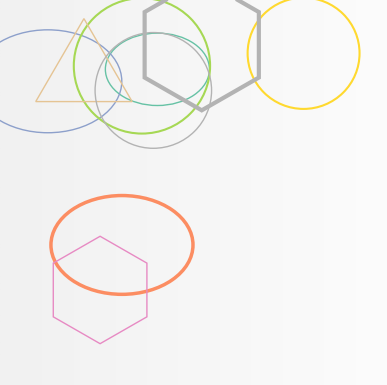[{"shape": "oval", "thickness": 1, "radius": 0.67, "center": [0.406, 0.82]}, {"shape": "oval", "thickness": 2.5, "radius": 0.92, "center": [0.315, 0.364]}, {"shape": "oval", "thickness": 1, "radius": 0.95, "center": [0.123, 0.789]}, {"shape": "hexagon", "thickness": 1, "radius": 0.7, "center": [0.258, 0.247]}, {"shape": "circle", "thickness": 1.5, "radius": 0.88, "center": [0.366, 0.829]}, {"shape": "circle", "thickness": 1.5, "radius": 0.72, "center": [0.783, 0.862]}, {"shape": "triangle", "thickness": 1, "radius": 0.72, "center": [0.217, 0.808]}, {"shape": "circle", "thickness": 1, "radius": 0.75, "center": [0.396, 0.765]}, {"shape": "hexagon", "thickness": 3, "radius": 0.85, "center": [0.521, 0.884]}]